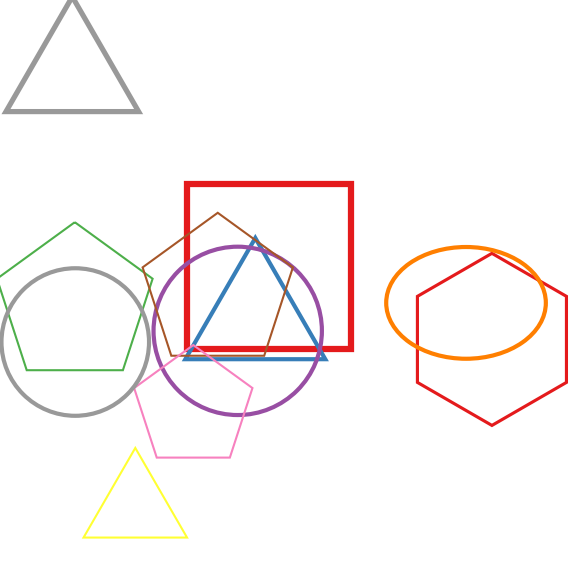[{"shape": "square", "thickness": 3, "radius": 0.71, "center": [0.466, 0.537]}, {"shape": "hexagon", "thickness": 1.5, "radius": 0.74, "center": [0.852, 0.411]}, {"shape": "triangle", "thickness": 2, "radius": 0.7, "center": [0.442, 0.447]}, {"shape": "pentagon", "thickness": 1, "radius": 0.71, "center": [0.13, 0.473]}, {"shape": "circle", "thickness": 2, "radius": 0.73, "center": [0.412, 0.426]}, {"shape": "oval", "thickness": 2, "radius": 0.69, "center": [0.807, 0.475]}, {"shape": "triangle", "thickness": 1, "radius": 0.52, "center": [0.234, 0.12]}, {"shape": "pentagon", "thickness": 1, "radius": 0.68, "center": [0.377, 0.494]}, {"shape": "pentagon", "thickness": 1, "radius": 0.54, "center": [0.335, 0.294]}, {"shape": "triangle", "thickness": 2.5, "radius": 0.66, "center": [0.125, 0.872]}, {"shape": "circle", "thickness": 2, "radius": 0.64, "center": [0.13, 0.407]}]